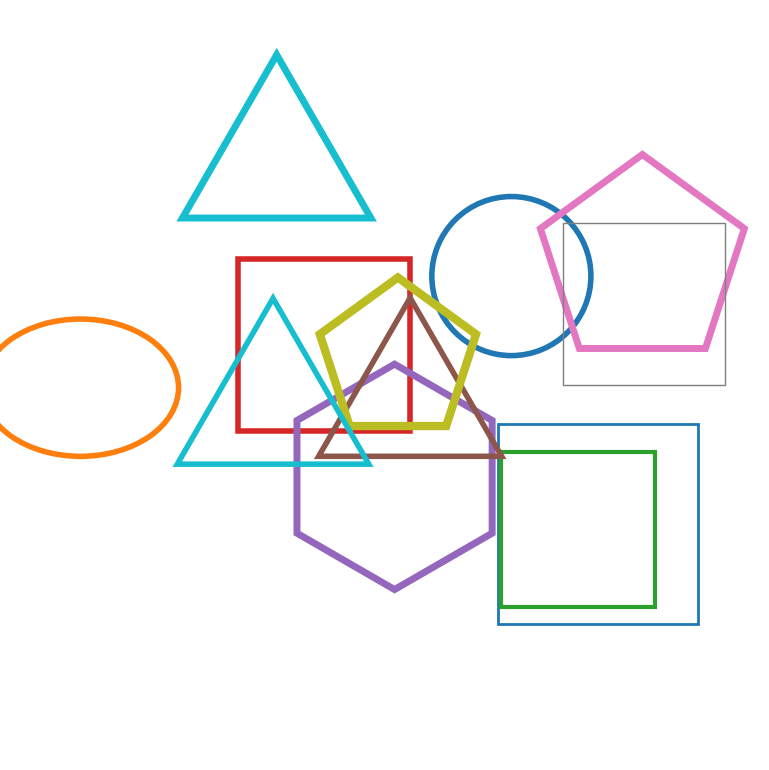[{"shape": "circle", "thickness": 2, "radius": 0.52, "center": [0.664, 0.641]}, {"shape": "square", "thickness": 1, "radius": 0.65, "center": [0.776, 0.32]}, {"shape": "oval", "thickness": 2, "radius": 0.64, "center": [0.105, 0.497]}, {"shape": "square", "thickness": 1.5, "radius": 0.5, "center": [0.751, 0.313]}, {"shape": "square", "thickness": 2, "radius": 0.56, "center": [0.421, 0.552]}, {"shape": "hexagon", "thickness": 2.5, "radius": 0.73, "center": [0.512, 0.381]}, {"shape": "triangle", "thickness": 2, "radius": 0.69, "center": [0.533, 0.476]}, {"shape": "pentagon", "thickness": 2.5, "radius": 0.7, "center": [0.834, 0.66]}, {"shape": "square", "thickness": 0.5, "radius": 0.53, "center": [0.836, 0.605]}, {"shape": "pentagon", "thickness": 3, "radius": 0.53, "center": [0.517, 0.533]}, {"shape": "triangle", "thickness": 2, "radius": 0.72, "center": [0.355, 0.469]}, {"shape": "triangle", "thickness": 2.5, "radius": 0.71, "center": [0.359, 0.787]}]